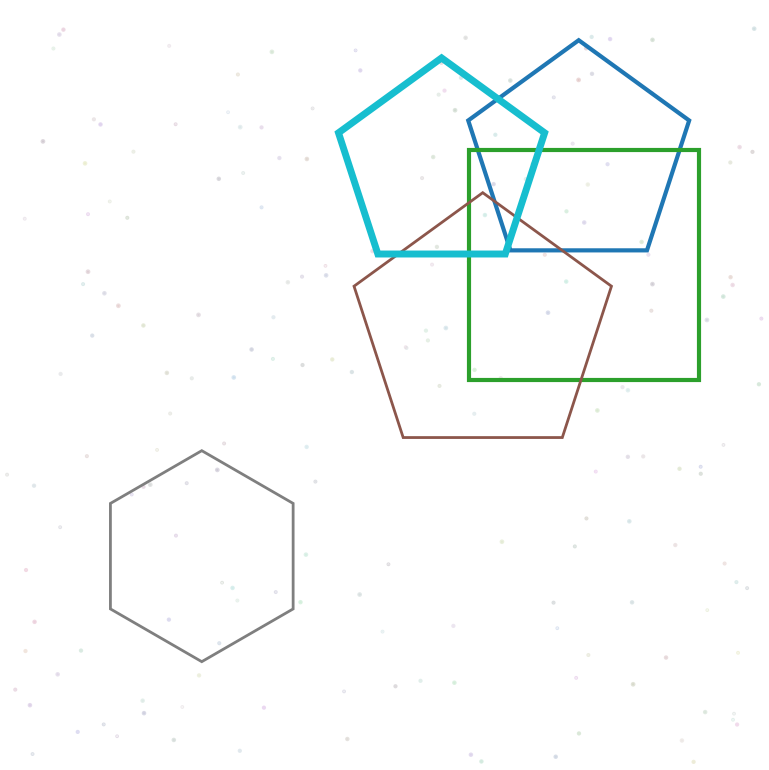[{"shape": "pentagon", "thickness": 1.5, "radius": 0.75, "center": [0.752, 0.797]}, {"shape": "square", "thickness": 1.5, "radius": 0.75, "center": [0.758, 0.656]}, {"shape": "pentagon", "thickness": 1, "radius": 0.88, "center": [0.627, 0.574]}, {"shape": "hexagon", "thickness": 1, "radius": 0.69, "center": [0.262, 0.278]}, {"shape": "pentagon", "thickness": 2.5, "radius": 0.7, "center": [0.573, 0.784]}]